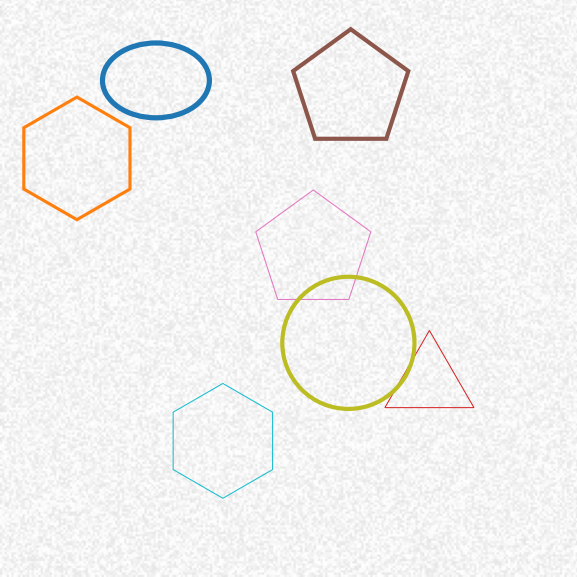[{"shape": "oval", "thickness": 2.5, "radius": 0.46, "center": [0.27, 0.86]}, {"shape": "hexagon", "thickness": 1.5, "radius": 0.53, "center": [0.133, 0.725]}, {"shape": "triangle", "thickness": 0.5, "radius": 0.45, "center": [0.744, 0.338]}, {"shape": "pentagon", "thickness": 2, "radius": 0.52, "center": [0.607, 0.844]}, {"shape": "pentagon", "thickness": 0.5, "radius": 0.52, "center": [0.543, 0.565]}, {"shape": "circle", "thickness": 2, "radius": 0.57, "center": [0.603, 0.405]}, {"shape": "hexagon", "thickness": 0.5, "radius": 0.5, "center": [0.386, 0.236]}]